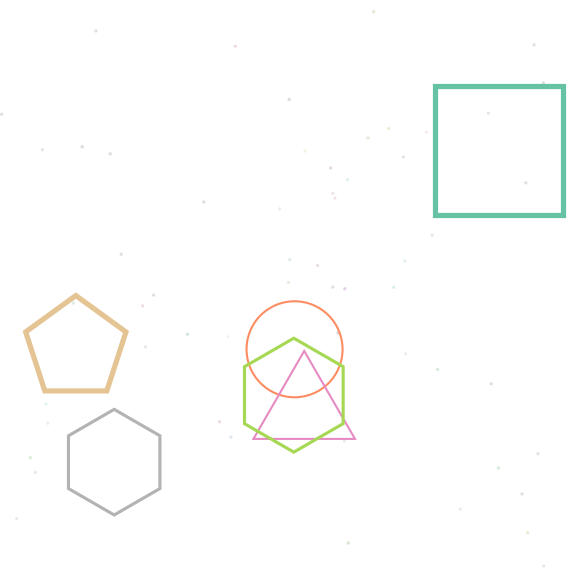[{"shape": "square", "thickness": 2.5, "radius": 0.56, "center": [0.864, 0.738]}, {"shape": "circle", "thickness": 1, "radius": 0.42, "center": [0.51, 0.394]}, {"shape": "triangle", "thickness": 1, "radius": 0.51, "center": [0.527, 0.29]}, {"shape": "hexagon", "thickness": 1.5, "radius": 0.49, "center": [0.509, 0.315]}, {"shape": "pentagon", "thickness": 2.5, "radius": 0.46, "center": [0.131, 0.396]}, {"shape": "hexagon", "thickness": 1.5, "radius": 0.46, "center": [0.198, 0.199]}]